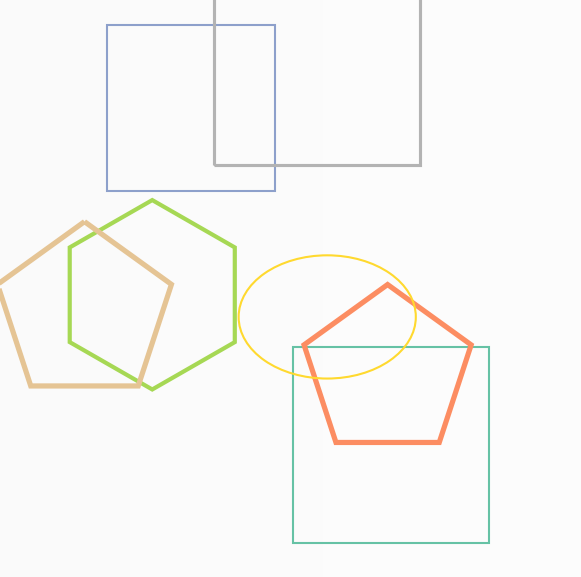[{"shape": "square", "thickness": 1, "radius": 0.85, "center": [0.672, 0.228]}, {"shape": "pentagon", "thickness": 2.5, "radius": 0.76, "center": [0.667, 0.355]}, {"shape": "square", "thickness": 1, "radius": 0.72, "center": [0.329, 0.812]}, {"shape": "hexagon", "thickness": 2, "radius": 0.82, "center": [0.262, 0.489]}, {"shape": "oval", "thickness": 1, "radius": 0.76, "center": [0.563, 0.45]}, {"shape": "pentagon", "thickness": 2.5, "radius": 0.79, "center": [0.145, 0.458]}, {"shape": "square", "thickness": 1.5, "radius": 0.89, "center": [0.546, 0.89]}]